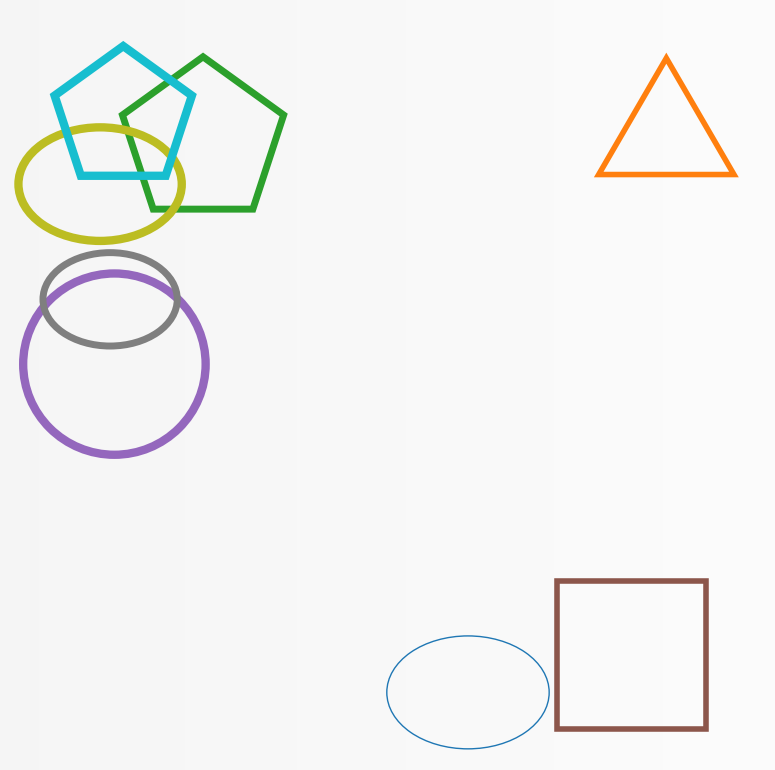[{"shape": "oval", "thickness": 0.5, "radius": 0.52, "center": [0.604, 0.101]}, {"shape": "triangle", "thickness": 2, "radius": 0.5, "center": [0.86, 0.824]}, {"shape": "pentagon", "thickness": 2.5, "radius": 0.55, "center": [0.262, 0.817]}, {"shape": "circle", "thickness": 3, "radius": 0.59, "center": [0.148, 0.527]}, {"shape": "square", "thickness": 2, "radius": 0.48, "center": [0.815, 0.15]}, {"shape": "oval", "thickness": 2.5, "radius": 0.43, "center": [0.142, 0.611]}, {"shape": "oval", "thickness": 3, "radius": 0.53, "center": [0.129, 0.761]}, {"shape": "pentagon", "thickness": 3, "radius": 0.47, "center": [0.159, 0.847]}]